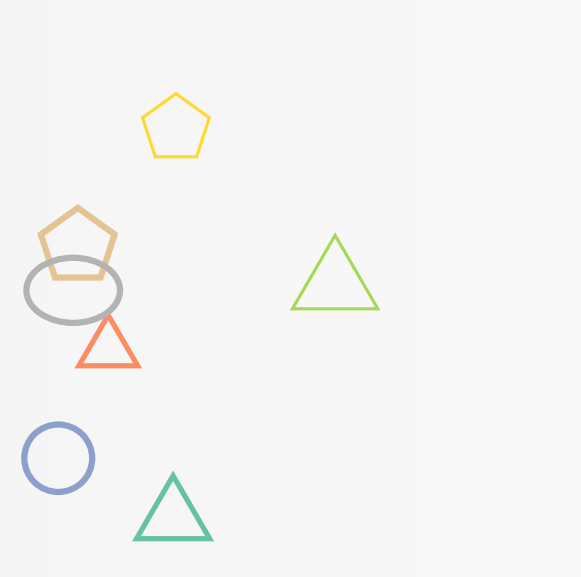[{"shape": "triangle", "thickness": 2.5, "radius": 0.36, "center": [0.298, 0.103]}, {"shape": "triangle", "thickness": 2.5, "radius": 0.29, "center": [0.186, 0.395]}, {"shape": "circle", "thickness": 3, "radius": 0.29, "center": [0.1, 0.206]}, {"shape": "triangle", "thickness": 1.5, "radius": 0.42, "center": [0.577, 0.507]}, {"shape": "pentagon", "thickness": 1.5, "radius": 0.3, "center": [0.303, 0.777]}, {"shape": "pentagon", "thickness": 3, "radius": 0.33, "center": [0.134, 0.573]}, {"shape": "oval", "thickness": 3, "radius": 0.4, "center": [0.126, 0.496]}]